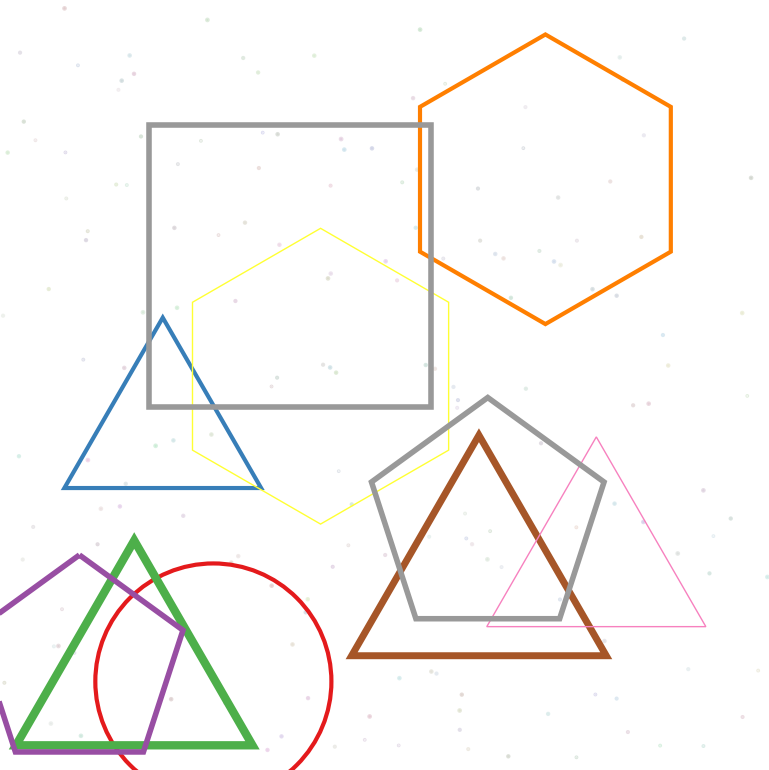[{"shape": "circle", "thickness": 1.5, "radius": 0.77, "center": [0.277, 0.115]}, {"shape": "triangle", "thickness": 1.5, "radius": 0.74, "center": [0.211, 0.44]}, {"shape": "triangle", "thickness": 3, "radius": 0.89, "center": [0.174, 0.121]}, {"shape": "pentagon", "thickness": 2, "radius": 0.71, "center": [0.103, 0.138]}, {"shape": "hexagon", "thickness": 1.5, "radius": 0.94, "center": [0.708, 0.767]}, {"shape": "hexagon", "thickness": 0.5, "radius": 0.96, "center": [0.416, 0.511]}, {"shape": "triangle", "thickness": 2.5, "radius": 0.95, "center": [0.622, 0.244]}, {"shape": "triangle", "thickness": 0.5, "radius": 0.82, "center": [0.774, 0.268]}, {"shape": "pentagon", "thickness": 2, "radius": 0.79, "center": [0.633, 0.325]}, {"shape": "square", "thickness": 2, "radius": 0.92, "center": [0.377, 0.655]}]